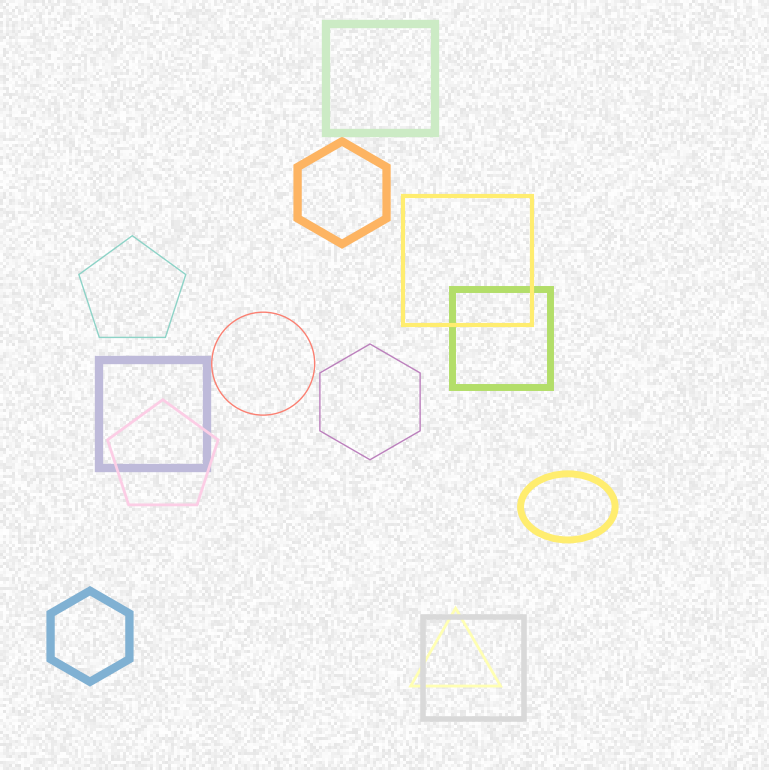[{"shape": "pentagon", "thickness": 0.5, "radius": 0.37, "center": [0.172, 0.621]}, {"shape": "triangle", "thickness": 1, "radius": 0.34, "center": [0.592, 0.143]}, {"shape": "square", "thickness": 3, "radius": 0.35, "center": [0.199, 0.462]}, {"shape": "circle", "thickness": 0.5, "radius": 0.33, "center": [0.342, 0.528]}, {"shape": "hexagon", "thickness": 3, "radius": 0.3, "center": [0.117, 0.174]}, {"shape": "hexagon", "thickness": 3, "radius": 0.33, "center": [0.444, 0.75]}, {"shape": "square", "thickness": 2.5, "radius": 0.32, "center": [0.651, 0.561]}, {"shape": "pentagon", "thickness": 1, "radius": 0.38, "center": [0.211, 0.405]}, {"shape": "square", "thickness": 2, "radius": 0.33, "center": [0.615, 0.133]}, {"shape": "hexagon", "thickness": 0.5, "radius": 0.38, "center": [0.481, 0.478]}, {"shape": "square", "thickness": 3, "radius": 0.35, "center": [0.494, 0.898]}, {"shape": "square", "thickness": 1.5, "radius": 0.42, "center": [0.607, 0.662]}, {"shape": "oval", "thickness": 2.5, "radius": 0.31, "center": [0.737, 0.342]}]